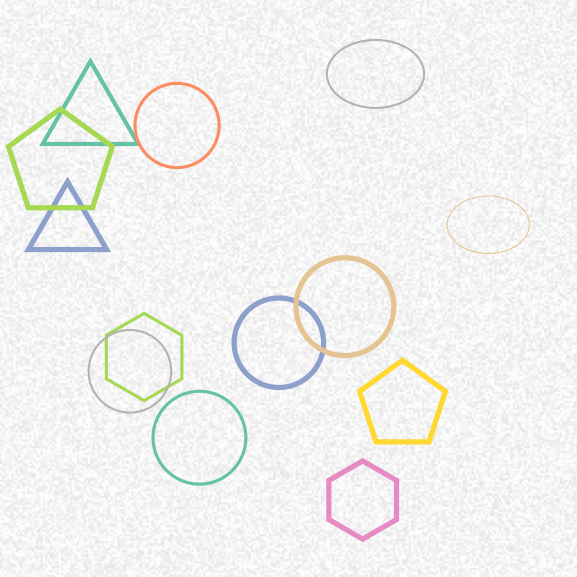[{"shape": "triangle", "thickness": 2, "radius": 0.48, "center": [0.157, 0.798]}, {"shape": "circle", "thickness": 1.5, "radius": 0.4, "center": [0.345, 0.241]}, {"shape": "circle", "thickness": 1.5, "radius": 0.36, "center": [0.307, 0.782]}, {"shape": "circle", "thickness": 2.5, "radius": 0.39, "center": [0.483, 0.406]}, {"shape": "triangle", "thickness": 2.5, "radius": 0.39, "center": [0.117, 0.606]}, {"shape": "hexagon", "thickness": 2.5, "radius": 0.34, "center": [0.628, 0.133]}, {"shape": "pentagon", "thickness": 2.5, "radius": 0.47, "center": [0.105, 0.716]}, {"shape": "hexagon", "thickness": 1.5, "radius": 0.38, "center": [0.25, 0.381]}, {"shape": "pentagon", "thickness": 2.5, "radius": 0.39, "center": [0.697, 0.297]}, {"shape": "oval", "thickness": 0.5, "radius": 0.36, "center": [0.845, 0.61]}, {"shape": "circle", "thickness": 2.5, "radius": 0.42, "center": [0.597, 0.468]}, {"shape": "oval", "thickness": 1, "radius": 0.42, "center": [0.65, 0.871]}, {"shape": "circle", "thickness": 1, "radius": 0.36, "center": [0.225, 0.356]}]